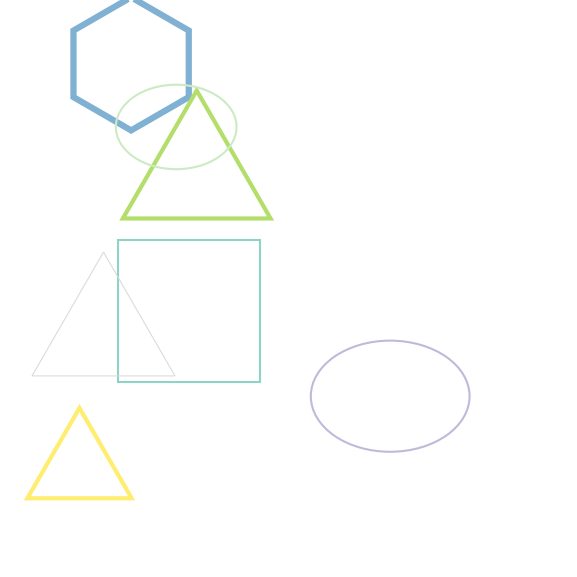[{"shape": "square", "thickness": 1, "radius": 0.61, "center": [0.328, 0.461]}, {"shape": "oval", "thickness": 1, "radius": 0.69, "center": [0.676, 0.313]}, {"shape": "hexagon", "thickness": 3, "radius": 0.58, "center": [0.227, 0.889]}, {"shape": "triangle", "thickness": 2, "radius": 0.74, "center": [0.341, 0.695]}, {"shape": "triangle", "thickness": 0.5, "radius": 0.71, "center": [0.179, 0.42]}, {"shape": "oval", "thickness": 1, "radius": 0.52, "center": [0.305, 0.779]}, {"shape": "triangle", "thickness": 2, "radius": 0.52, "center": [0.138, 0.188]}]